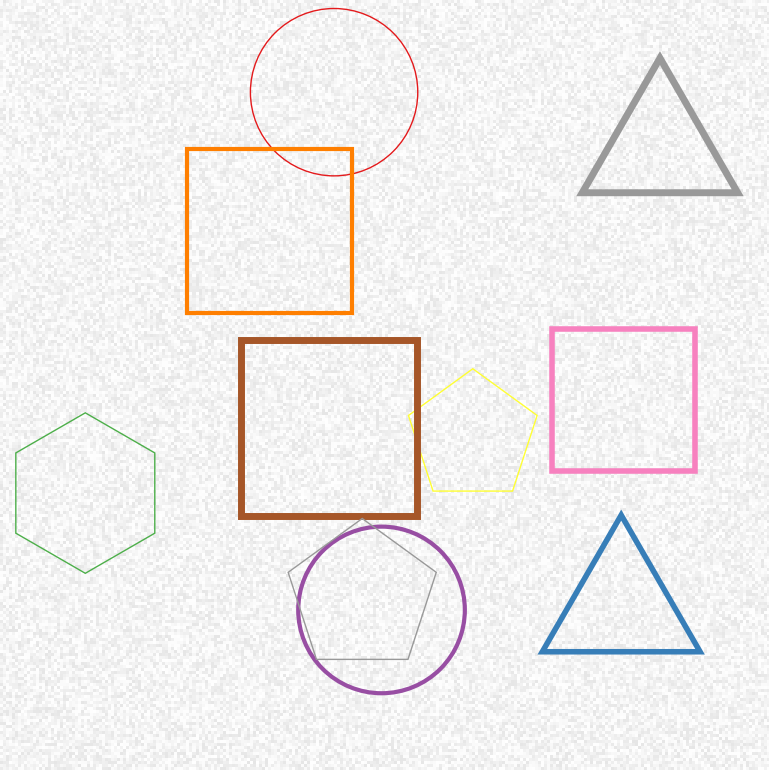[{"shape": "circle", "thickness": 0.5, "radius": 0.54, "center": [0.434, 0.88]}, {"shape": "triangle", "thickness": 2, "radius": 0.59, "center": [0.807, 0.213]}, {"shape": "hexagon", "thickness": 0.5, "radius": 0.52, "center": [0.111, 0.36]}, {"shape": "circle", "thickness": 1.5, "radius": 0.54, "center": [0.495, 0.208]}, {"shape": "square", "thickness": 1.5, "radius": 0.53, "center": [0.35, 0.7]}, {"shape": "pentagon", "thickness": 0.5, "radius": 0.44, "center": [0.614, 0.433]}, {"shape": "square", "thickness": 2.5, "radius": 0.57, "center": [0.427, 0.444]}, {"shape": "square", "thickness": 2, "radius": 0.46, "center": [0.809, 0.48]}, {"shape": "pentagon", "thickness": 0.5, "radius": 0.51, "center": [0.47, 0.225]}, {"shape": "triangle", "thickness": 2.5, "radius": 0.58, "center": [0.857, 0.808]}]